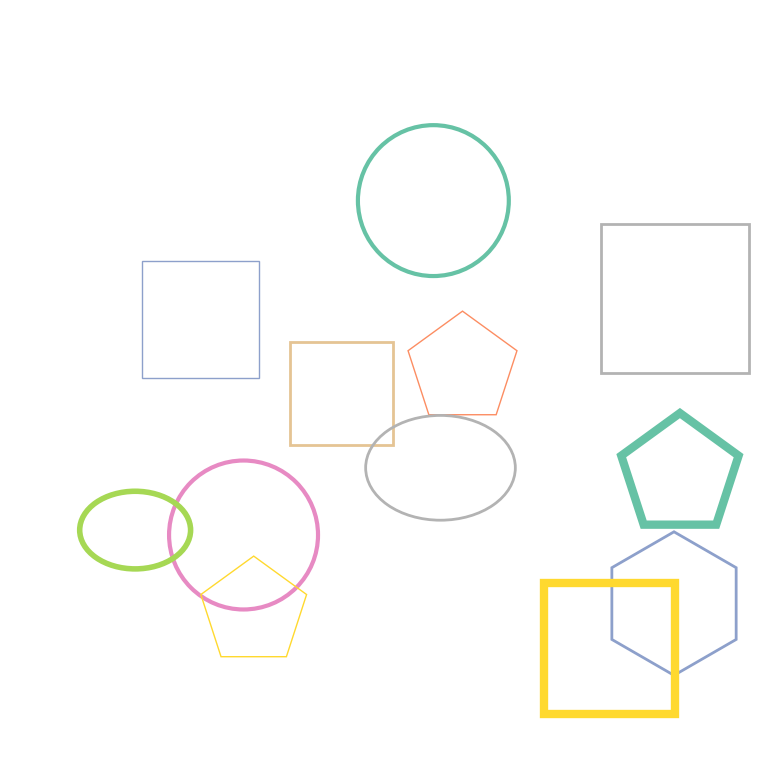[{"shape": "pentagon", "thickness": 3, "radius": 0.4, "center": [0.883, 0.383]}, {"shape": "circle", "thickness": 1.5, "radius": 0.49, "center": [0.563, 0.739]}, {"shape": "pentagon", "thickness": 0.5, "radius": 0.37, "center": [0.601, 0.522]}, {"shape": "hexagon", "thickness": 1, "radius": 0.47, "center": [0.875, 0.216]}, {"shape": "square", "thickness": 0.5, "radius": 0.38, "center": [0.26, 0.585]}, {"shape": "circle", "thickness": 1.5, "radius": 0.48, "center": [0.316, 0.305]}, {"shape": "oval", "thickness": 2, "radius": 0.36, "center": [0.176, 0.312]}, {"shape": "square", "thickness": 3, "radius": 0.43, "center": [0.792, 0.158]}, {"shape": "pentagon", "thickness": 0.5, "radius": 0.36, "center": [0.33, 0.206]}, {"shape": "square", "thickness": 1, "radius": 0.33, "center": [0.443, 0.488]}, {"shape": "square", "thickness": 1, "radius": 0.48, "center": [0.876, 0.612]}, {"shape": "oval", "thickness": 1, "radius": 0.49, "center": [0.572, 0.392]}]